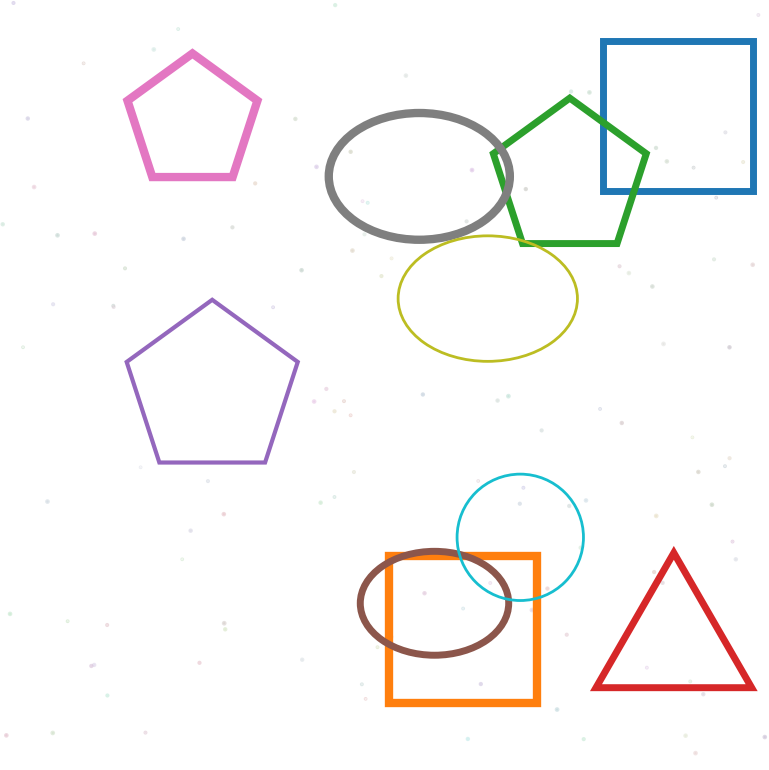[{"shape": "square", "thickness": 2.5, "radius": 0.49, "center": [0.88, 0.85]}, {"shape": "square", "thickness": 3, "radius": 0.48, "center": [0.601, 0.182]}, {"shape": "pentagon", "thickness": 2.5, "radius": 0.52, "center": [0.74, 0.768]}, {"shape": "triangle", "thickness": 2.5, "radius": 0.58, "center": [0.875, 0.165]}, {"shape": "pentagon", "thickness": 1.5, "radius": 0.58, "center": [0.276, 0.494]}, {"shape": "oval", "thickness": 2.5, "radius": 0.48, "center": [0.564, 0.217]}, {"shape": "pentagon", "thickness": 3, "radius": 0.44, "center": [0.25, 0.842]}, {"shape": "oval", "thickness": 3, "radius": 0.59, "center": [0.545, 0.771]}, {"shape": "oval", "thickness": 1, "radius": 0.58, "center": [0.633, 0.612]}, {"shape": "circle", "thickness": 1, "radius": 0.41, "center": [0.676, 0.302]}]